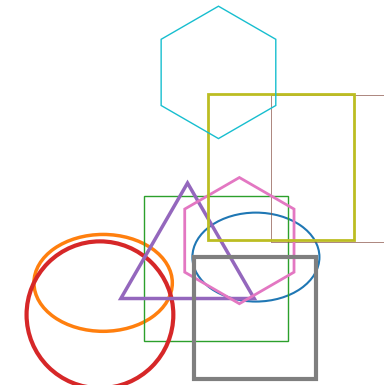[{"shape": "oval", "thickness": 1.5, "radius": 0.83, "center": [0.665, 0.332]}, {"shape": "oval", "thickness": 2.5, "radius": 0.9, "center": [0.268, 0.265]}, {"shape": "square", "thickness": 1, "radius": 0.94, "center": [0.562, 0.302]}, {"shape": "circle", "thickness": 3, "radius": 0.95, "center": [0.26, 0.182]}, {"shape": "triangle", "thickness": 2.5, "radius": 1.0, "center": [0.487, 0.325]}, {"shape": "square", "thickness": 0.5, "radius": 0.95, "center": [0.894, 0.561]}, {"shape": "hexagon", "thickness": 2, "radius": 0.82, "center": [0.622, 0.375]}, {"shape": "square", "thickness": 3, "radius": 0.79, "center": [0.662, 0.174]}, {"shape": "square", "thickness": 2, "radius": 0.95, "center": [0.73, 0.565]}, {"shape": "hexagon", "thickness": 1, "radius": 0.86, "center": [0.567, 0.812]}]